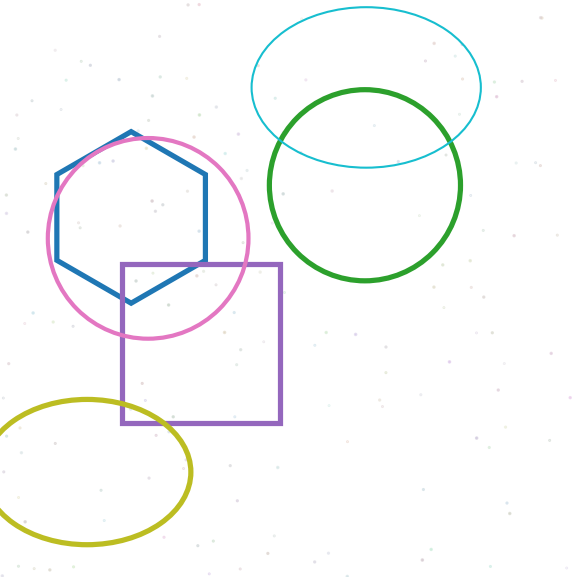[{"shape": "hexagon", "thickness": 2.5, "radius": 0.74, "center": [0.227, 0.623]}, {"shape": "circle", "thickness": 2.5, "radius": 0.83, "center": [0.632, 0.678]}, {"shape": "square", "thickness": 2.5, "radius": 0.69, "center": [0.348, 0.404]}, {"shape": "circle", "thickness": 2, "radius": 0.87, "center": [0.257, 0.586]}, {"shape": "oval", "thickness": 2.5, "radius": 0.9, "center": [0.151, 0.182]}, {"shape": "oval", "thickness": 1, "radius": 0.99, "center": [0.634, 0.848]}]